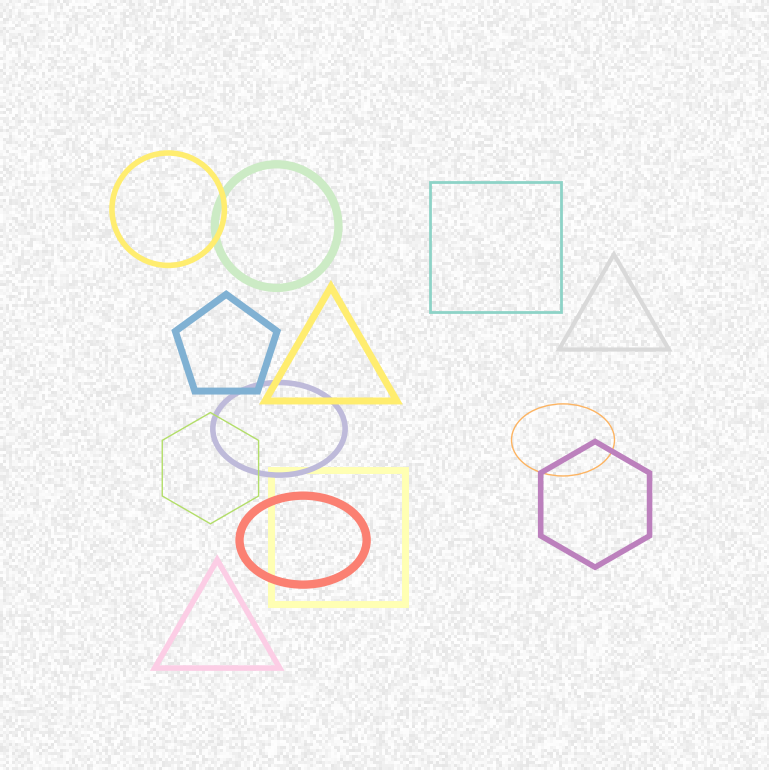[{"shape": "square", "thickness": 1, "radius": 0.42, "center": [0.644, 0.679]}, {"shape": "square", "thickness": 2.5, "radius": 0.43, "center": [0.439, 0.303]}, {"shape": "oval", "thickness": 2, "radius": 0.43, "center": [0.362, 0.443]}, {"shape": "oval", "thickness": 3, "radius": 0.41, "center": [0.394, 0.299]}, {"shape": "pentagon", "thickness": 2.5, "radius": 0.35, "center": [0.294, 0.548]}, {"shape": "oval", "thickness": 0.5, "radius": 0.33, "center": [0.731, 0.429]}, {"shape": "hexagon", "thickness": 0.5, "radius": 0.36, "center": [0.273, 0.392]}, {"shape": "triangle", "thickness": 2, "radius": 0.47, "center": [0.282, 0.179]}, {"shape": "triangle", "thickness": 1.5, "radius": 0.41, "center": [0.797, 0.587]}, {"shape": "hexagon", "thickness": 2, "radius": 0.41, "center": [0.773, 0.345]}, {"shape": "circle", "thickness": 3, "radius": 0.4, "center": [0.359, 0.706]}, {"shape": "circle", "thickness": 2, "radius": 0.37, "center": [0.218, 0.728]}, {"shape": "triangle", "thickness": 2.5, "radius": 0.49, "center": [0.43, 0.529]}]